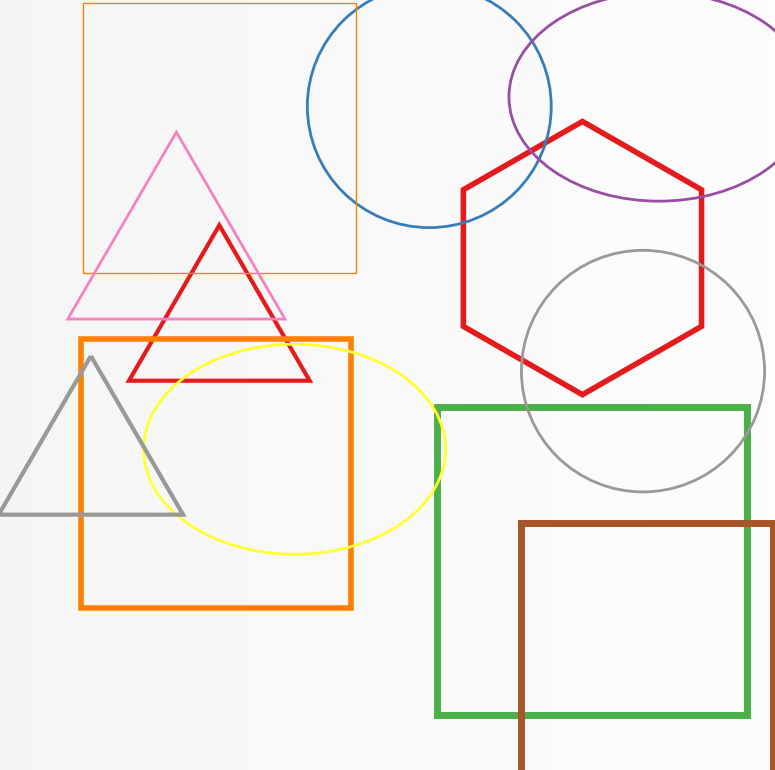[{"shape": "hexagon", "thickness": 2, "radius": 0.89, "center": [0.752, 0.665]}, {"shape": "triangle", "thickness": 1.5, "radius": 0.67, "center": [0.283, 0.573]}, {"shape": "circle", "thickness": 1, "radius": 0.79, "center": [0.554, 0.862]}, {"shape": "square", "thickness": 2.5, "radius": 1.0, "center": [0.764, 0.271]}, {"shape": "oval", "thickness": 1, "radius": 0.97, "center": [0.85, 0.874]}, {"shape": "square", "thickness": 2, "radius": 0.87, "center": [0.279, 0.385]}, {"shape": "square", "thickness": 0.5, "radius": 0.88, "center": [0.283, 0.821]}, {"shape": "oval", "thickness": 1, "radius": 0.97, "center": [0.38, 0.417]}, {"shape": "square", "thickness": 2.5, "radius": 0.82, "center": [0.835, 0.158]}, {"shape": "triangle", "thickness": 1, "radius": 0.81, "center": [0.228, 0.667]}, {"shape": "triangle", "thickness": 1.5, "radius": 0.69, "center": [0.117, 0.4]}, {"shape": "circle", "thickness": 1, "radius": 0.78, "center": [0.83, 0.518]}]